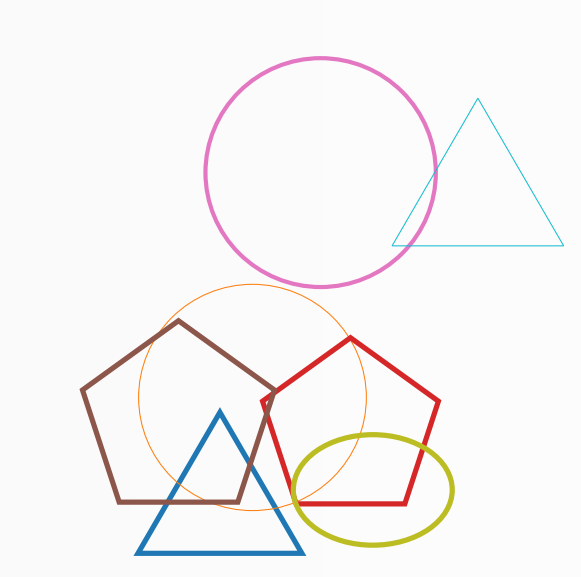[{"shape": "triangle", "thickness": 2.5, "radius": 0.81, "center": [0.378, 0.122]}, {"shape": "circle", "thickness": 0.5, "radius": 0.98, "center": [0.434, 0.311]}, {"shape": "pentagon", "thickness": 2.5, "radius": 0.8, "center": [0.603, 0.255]}, {"shape": "pentagon", "thickness": 2.5, "radius": 0.87, "center": [0.307, 0.27]}, {"shape": "circle", "thickness": 2, "radius": 0.99, "center": [0.552, 0.7]}, {"shape": "oval", "thickness": 2.5, "radius": 0.68, "center": [0.641, 0.151]}, {"shape": "triangle", "thickness": 0.5, "radius": 0.85, "center": [0.822, 0.659]}]